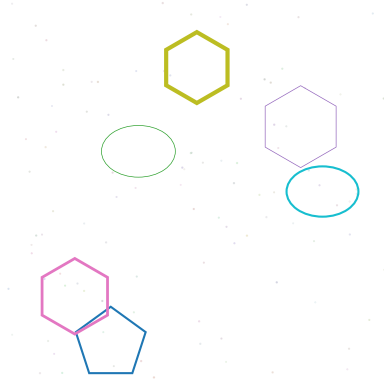[{"shape": "pentagon", "thickness": 1.5, "radius": 0.48, "center": [0.288, 0.108]}, {"shape": "oval", "thickness": 0.5, "radius": 0.48, "center": [0.359, 0.607]}, {"shape": "hexagon", "thickness": 0.5, "radius": 0.53, "center": [0.781, 0.671]}, {"shape": "hexagon", "thickness": 2, "radius": 0.49, "center": [0.194, 0.23]}, {"shape": "hexagon", "thickness": 3, "radius": 0.46, "center": [0.511, 0.825]}, {"shape": "oval", "thickness": 1.5, "radius": 0.47, "center": [0.838, 0.503]}]